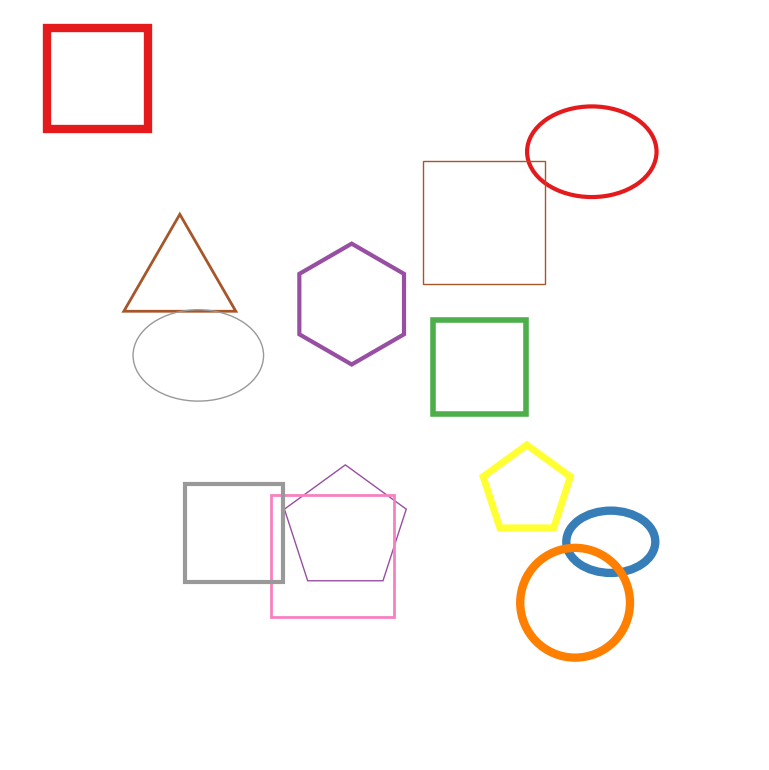[{"shape": "square", "thickness": 3, "radius": 0.33, "center": [0.127, 0.899]}, {"shape": "oval", "thickness": 1.5, "radius": 0.42, "center": [0.769, 0.803]}, {"shape": "oval", "thickness": 3, "radius": 0.29, "center": [0.793, 0.296]}, {"shape": "square", "thickness": 2, "radius": 0.3, "center": [0.623, 0.524]}, {"shape": "hexagon", "thickness": 1.5, "radius": 0.39, "center": [0.457, 0.605]}, {"shape": "pentagon", "thickness": 0.5, "radius": 0.42, "center": [0.448, 0.313]}, {"shape": "circle", "thickness": 3, "radius": 0.36, "center": [0.747, 0.217]}, {"shape": "pentagon", "thickness": 2.5, "radius": 0.3, "center": [0.684, 0.363]}, {"shape": "square", "thickness": 0.5, "radius": 0.4, "center": [0.628, 0.711]}, {"shape": "triangle", "thickness": 1, "radius": 0.42, "center": [0.234, 0.638]}, {"shape": "square", "thickness": 1, "radius": 0.4, "center": [0.432, 0.278]}, {"shape": "square", "thickness": 1.5, "radius": 0.32, "center": [0.303, 0.308]}, {"shape": "oval", "thickness": 0.5, "radius": 0.42, "center": [0.258, 0.538]}]